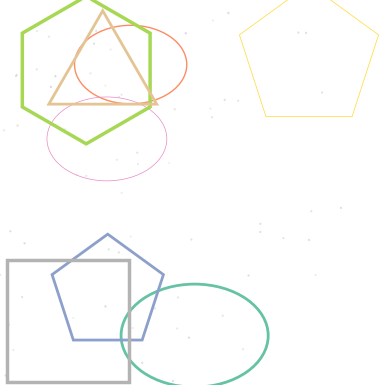[{"shape": "oval", "thickness": 2, "radius": 0.96, "center": [0.506, 0.128]}, {"shape": "oval", "thickness": 1, "radius": 0.73, "center": [0.339, 0.832]}, {"shape": "pentagon", "thickness": 2, "radius": 0.76, "center": [0.28, 0.24]}, {"shape": "oval", "thickness": 0.5, "radius": 0.78, "center": [0.278, 0.639]}, {"shape": "hexagon", "thickness": 2.5, "radius": 0.96, "center": [0.224, 0.818]}, {"shape": "pentagon", "thickness": 0.5, "radius": 0.95, "center": [0.803, 0.851]}, {"shape": "triangle", "thickness": 2, "radius": 0.81, "center": [0.267, 0.81]}, {"shape": "square", "thickness": 2.5, "radius": 0.79, "center": [0.176, 0.167]}]